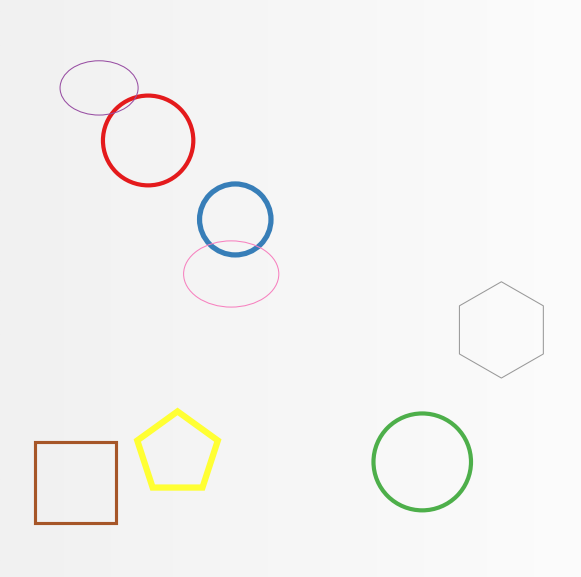[{"shape": "circle", "thickness": 2, "radius": 0.39, "center": [0.255, 0.756]}, {"shape": "circle", "thickness": 2.5, "radius": 0.31, "center": [0.405, 0.619]}, {"shape": "circle", "thickness": 2, "radius": 0.42, "center": [0.726, 0.199]}, {"shape": "oval", "thickness": 0.5, "radius": 0.34, "center": [0.17, 0.847]}, {"shape": "pentagon", "thickness": 3, "radius": 0.36, "center": [0.305, 0.214]}, {"shape": "square", "thickness": 1.5, "radius": 0.35, "center": [0.13, 0.163]}, {"shape": "oval", "thickness": 0.5, "radius": 0.41, "center": [0.398, 0.525]}, {"shape": "hexagon", "thickness": 0.5, "radius": 0.42, "center": [0.863, 0.428]}]